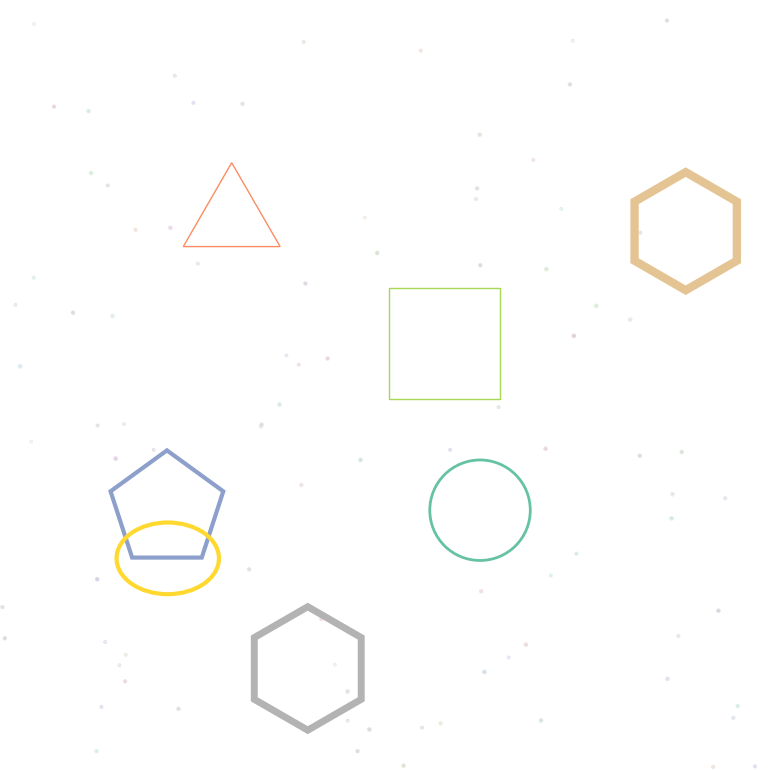[{"shape": "circle", "thickness": 1, "radius": 0.33, "center": [0.623, 0.337]}, {"shape": "triangle", "thickness": 0.5, "radius": 0.36, "center": [0.301, 0.716]}, {"shape": "pentagon", "thickness": 1.5, "radius": 0.38, "center": [0.217, 0.338]}, {"shape": "square", "thickness": 0.5, "radius": 0.36, "center": [0.577, 0.554]}, {"shape": "oval", "thickness": 1.5, "radius": 0.33, "center": [0.218, 0.275]}, {"shape": "hexagon", "thickness": 3, "radius": 0.38, "center": [0.891, 0.7]}, {"shape": "hexagon", "thickness": 2.5, "radius": 0.4, "center": [0.4, 0.132]}]